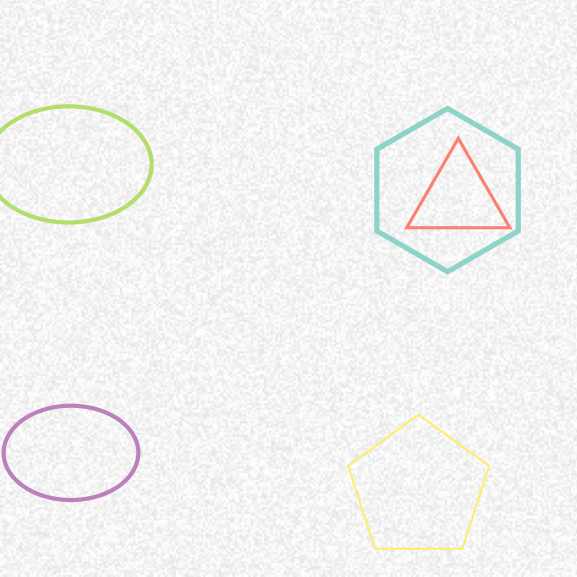[{"shape": "hexagon", "thickness": 2.5, "radius": 0.71, "center": [0.775, 0.67]}, {"shape": "triangle", "thickness": 1.5, "radius": 0.52, "center": [0.794, 0.656]}, {"shape": "oval", "thickness": 2, "radius": 0.72, "center": [0.119, 0.714]}, {"shape": "oval", "thickness": 2, "radius": 0.58, "center": [0.123, 0.215]}, {"shape": "pentagon", "thickness": 1, "radius": 0.64, "center": [0.725, 0.153]}]